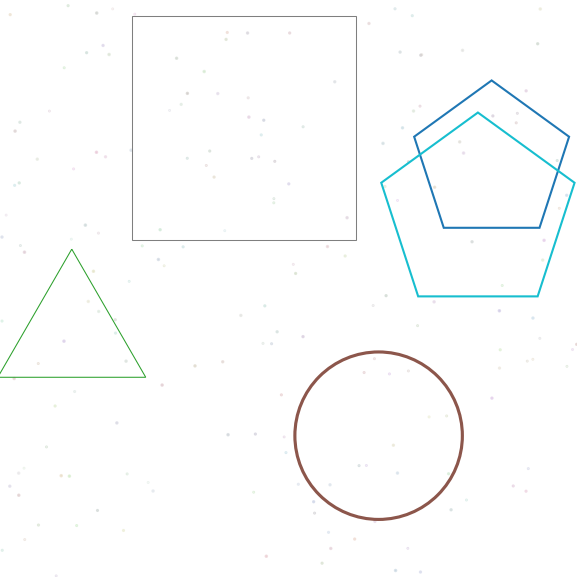[{"shape": "pentagon", "thickness": 1, "radius": 0.71, "center": [0.851, 0.719]}, {"shape": "triangle", "thickness": 0.5, "radius": 0.74, "center": [0.124, 0.42]}, {"shape": "circle", "thickness": 1.5, "radius": 0.73, "center": [0.656, 0.245]}, {"shape": "square", "thickness": 0.5, "radius": 0.97, "center": [0.422, 0.778]}, {"shape": "pentagon", "thickness": 1, "radius": 0.88, "center": [0.828, 0.628]}]